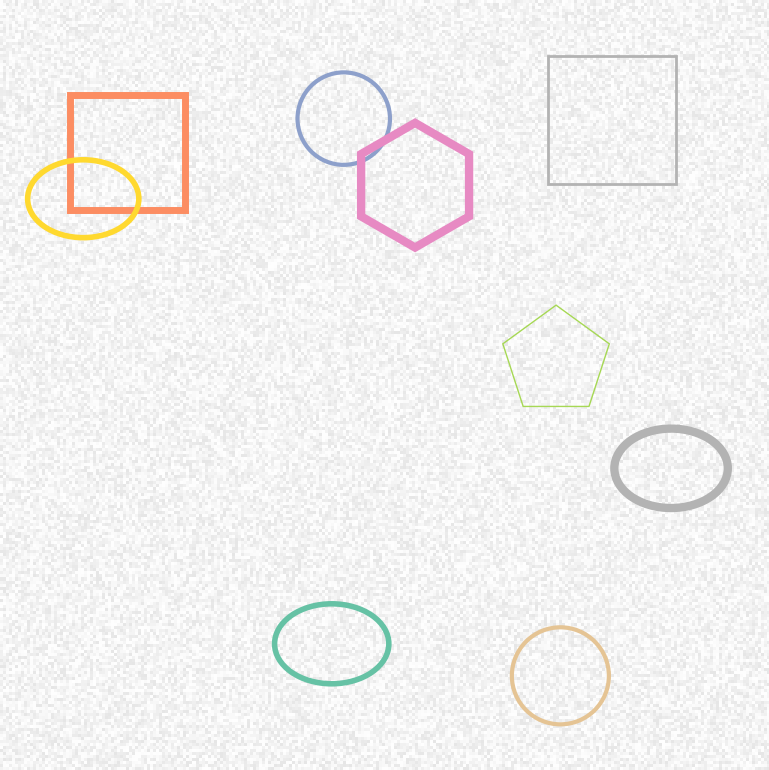[{"shape": "oval", "thickness": 2, "radius": 0.37, "center": [0.431, 0.164]}, {"shape": "square", "thickness": 2.5, "radius": 0.37, "center": [0.165, 0.802]}, {"shape": "circle", "thickness": 1.5, "radius": 0.3, "center": [0.446, 0.846]}, {"shape": "hexagon", "thickness": 3, "radius": 0.4, "center": [0.539, 0.759]}, {"shape": "pentagon", "thickness": 0.5, "radius": 0.36, "center": [0.722, 0.531]}, {"shape": "oval", "thickness": 2, "radius": 0.36, "center": [0.108, 0.742]}, {"shape": "circle", "thickness": 1.5, "radius": 0.32, "center": [0.728, 0.122]}, {"shape": "oval", "thickness": 3, "radius": 0.37, "center": [0.872, 0.392]}, {"shape": "square", "thickness": 1, "radius": 0.42, "center": [0.795, 0.844]}]